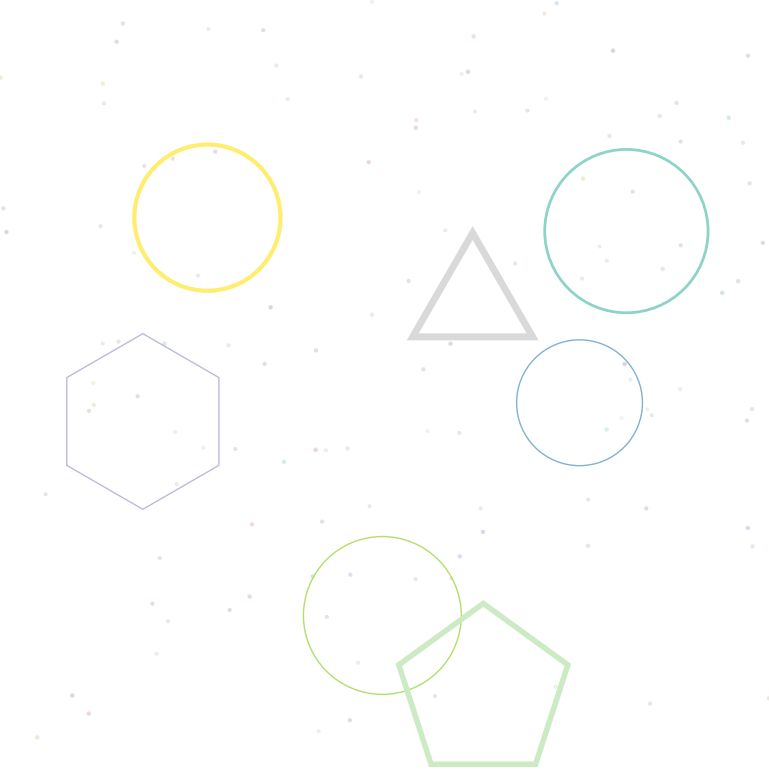[{"shape": "circle", "thickness": 1, "radius": 0.53, "center": [0.813, 0.7]}, {"shape": "hexagon", "thickness": 0.5, "radius": 0.57, "center": [0.186, 0.453]}, {"shape": "circle", "thickness": 0.5, "radius": 0.41, "center": [0.753, 0.477]}, {"shape": "circle", "thickness": 0.5, "radius": 0.51, "center": [0.497, 0.201]}, {"shape": "triangle", "thickness": 2.5, "radius": 0.45, "center": [0.614, 0.608]}, {"shape": "pentagon", "thickness": 2, "radius": 0.58, "center": [0.628, 0.101]}, {"shape": "circle", "thickness": 1.5, "radius": 0.47, "center": [0.269, 0.717]}]